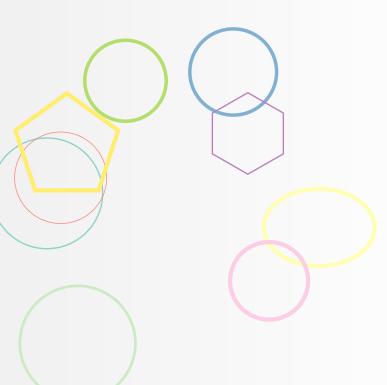[{"shape": "circle", "thickness": 1, "radius": 0.72, "center": [0.121, 0.498]}, {"shape": "oval", "thickness": 3, "radius": 0.72, "center": [0.824, 0.409]}, {"shape": "circle", "thickness": 0.5, "radius": 0.59, "center": [0.157, 0.538]}, {"shape": "circle", "thickness": 2.5, "radius": 0.56, "center": [0.602, 0.813]}, {"shape": "circle", "thickness": 2.5, "radius": 0.53, "center": [0.324, 0.79]}, {"shape": "circle", "thickness": 3, "radius": 0.5, "center": [0.694, 0.271]}, {"shape": "hexagon", "thickness": 1, "radius": 0.53, "center": [0.64, 0.653]}, {"shape": "circle", "thickness": 2, "radius": 0.75, "center": [0.2, 0.108]}, {"shape": "pentagon", "thickness": 3, "radius": 0.7, "center": [0.172, 0.618]}]